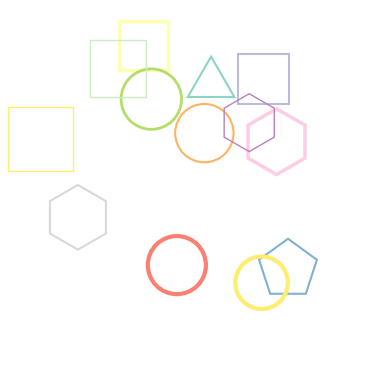[{"shape": "triangle", "thickness": 1.5, "radius": 0.35, "center": [0.548, 0.783]}, {"shape": "square", "thickness": 2.5, "radius": 0.32, "center": [0.374, 0.882]}, {"shape": "square", "thickness": 1.5, "radius": 0.33, "center": [0.685, 0.795]}, {"shape": "circle", "thickness": 3, "radius": 0.38, "center": [0.459, 0.311]}, {"shape": "pentagon", "thickness": 1.5, "radius": 0.39, "center": [0.748, 0.301]}, {"shape": "circle", "thickness": 1.5, "radius": 0.38, "center": [0.531, 0.654]}, {"shape": "circle", "thickness": 2, "radius": 0.39, "center": [0.393, 0.743]}, {"shape": "hexagon", "thickness": 2.5, "radius": 0.43, "center": [0.718, 0.632]}, {"shape": "hexagon", "thickness": 1.5, "radius": 0.42, "center": [0.202, 0.436]}, {"shape": "hexagon", "thickness": 1, "radius": 0.38, "center": [0.647, 0.681]}, {"shape": "square", "thickness": 1, "radius": 0.37, "center": [0.306, 0.822]}, {"shape": "circle", "thickness": 3, "radius": 0.34, "center": [0.68, 0.266]}, {"shape": "square", "thickness": 1, "radius": 0.42, "center": [0.105, 0.639]}]